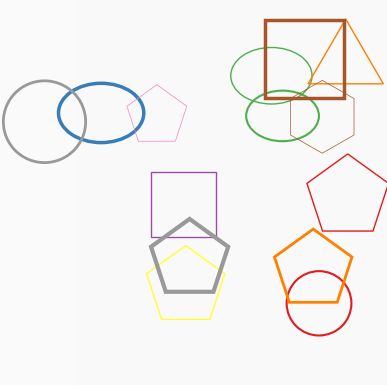[{"shape": "pentagon", "thickness": 1, "radius": 0.55, "center": [0.897, 0.489]}, {"shape": "circle", "thickness": 1.5, "radius": 0.42, "center": [0.823, 0.212]}, {"shape": "oval", "thickness": 2.5, "radius": 0.55, "center": [0.261, 0.707]}, {"shape": "oval", "thickness": 1, "radius": 0.52, "center": [0.7, 0.803]}, {"shape": "oval", "thickness": 1.5, "radius": 0.47, "center": [0.729, 0.699]}, {"shape": "square", "thickness": 1, "radius": 0.42, "center": [0.473, 0.47]}, {"shape": "pentagon", "thickness": 2, "radius": 0.53, "center": [0.808, 0.3]}, {"shape": "triangle", "thickness": 1, "radius": 0.56, "center": [0.892, 0.838]}, {"shape": "pentagon", "thickness": 1, "radius": 0.53, "center": [0.479, 0.256]}, {"shape": "hexagon", "thickness": 0.5, "radius": 0.47, "center": [0.832, 0.697]}, {"shape": "square", "thickness": 2.5, "radius": 0.51, "center": [0.785, 0.847]}, {"shape": "pentagon", "thickness": 0.5, "radius": 0.41, "center": [0.405, 0.699]}, {"shape": "pentagon", "thickness": 3, "radius": 0.52, "center": [0.489, 0.327]}, {"shape": "circle", "thickness": 2, "radius": 0.53, "center": [0.115, 0.684]}]